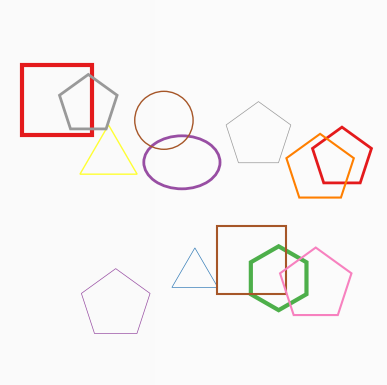[{"shape": "pentagon", "thickness": 2, "radius": 0.4, "center": [0.883, 0.59]}, {"shape": "square", "thickness": 3, "radius": 0.45, "center": [0.147, 0.741]}, {"shape": "triangle", "thickness": 0.5, "radius": 0.34, "center": [0.503, 0.288]}, {"shape": "hexagon", "thickness": 3, "radius": 0.41, "center": [0.719, 0.277]}, {"shape": "pentagon", "thickness": 0.5, "radius": 0.47, "center": [0.299, 0.209]}, {"shape": "oval", "thickness": 2, "radius": 0.49, "center": [0.469, 0.578]}, {"shape": "pentagon", "thickness": 1.5, "radius": 0.46, "center": [0.826, 0.561]}, {"shape": "triangle", "thickness": 1, "radius": 0.43, "center": [0.28, 0.59]}, {"shape": "square", "thickness": 1.5, "radius": 0.44, "center": [0.648, 0.325]}, {"shape": "circle", "thickness": 1, "radius": 0.38, "center": [0.423, 0.687]}, {"shape": "pentagon", "thickness": 1.5, "radius": 0.48, "center": [0.815, 0.26]}, {"shape": "pentagon", "thickness": 0.5, "radius": 0.44, "center": [0.667, 0.648]}, {"shape": "pentagon", "thickness": 2, "radius": 0.39, "center": [0.228, 0.728]}]